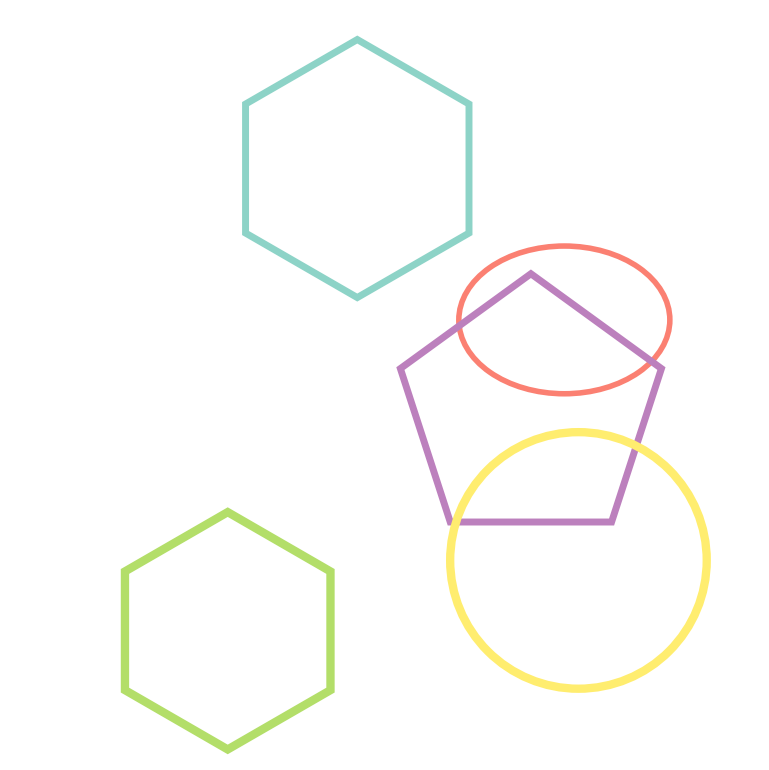[{"shape": "hexagon", "thickness": 2.5, "radius": 0.84, "center": [0.464, 0.781]}, {"shape": "oval", "thickness": 2, "radius": 0.69, "center": [0.733, 0.585]}, {"shape": "hexagon", "thickness": 3, "radius": 0.77, "center": [0.296, 0.181]}, {"shape": "pentagon", "thickness": 2.5, "radius": 0.89, "center": [0.689, 0.466]}, {"shape": "circle", "thickness": 3, "radius": 0.83, "center": [0.751, 0.272]}]